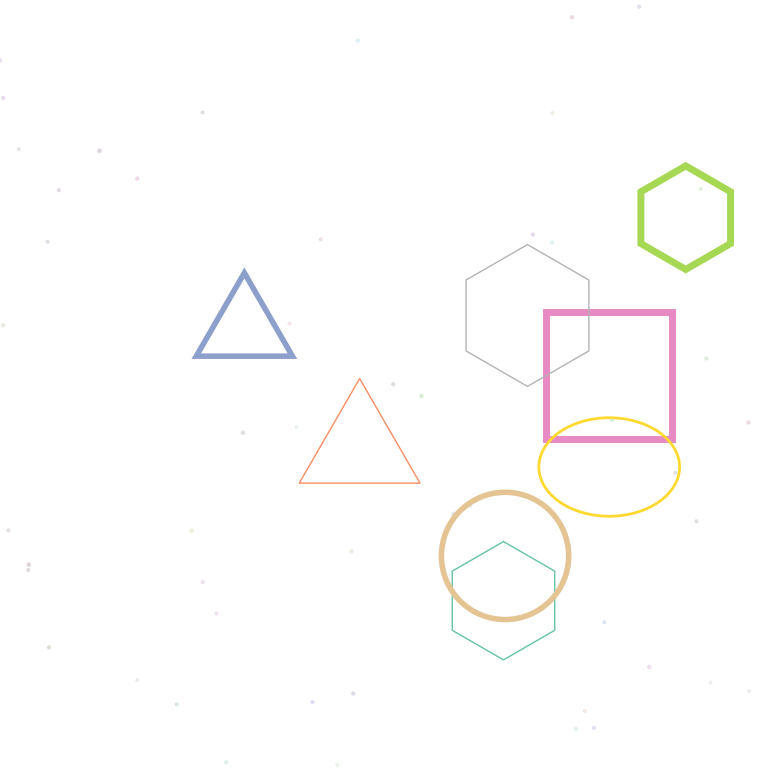[{"shape": "hexagon", "thickness": 0.5, "radius": 0.38, "center": [0.654, 0.22]}, {"shape": "triangle", "thickness": 0.5, "radius": 0.45, "center": [0.467, 0.418]}, {"shape": "triangle", "thickness": 2, "radius": 0.36, "center": [0.317, 0.573]}, {"shape": "square", "thickness": 2.5, "radius": 0.41, "center": [0.791, 0.512]}, {"shape": "hexagon", "thickness": 2.5, "radius": 0.34, "center": [0.891, 0.717]}, {"shape": "oval", "thickness": 1, "radius": 0.46, "center": [0.791, 0.394]}, {"shape": "circle", "thickness": 2, "radius": 0.41, "center": [0.656, 0.278]}, {"shape": "hexagon", "thickness": 0.5, "radius": 0.46, "center": [0.685, 0.59]}]